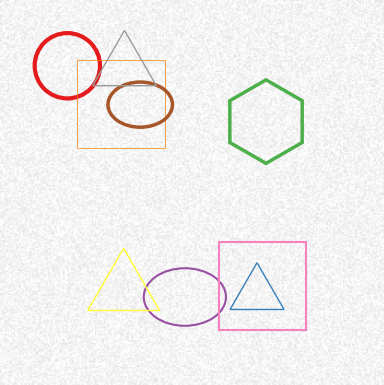[{"shape": "circle", "thickness": 3, "radius": 0.42, "center": [0.175, 0.829]}, {"shape": "triangle", "thickness": 1, "radius": 0.4, "center": [0.668, 0.237]}, {"shape": "hexagon", "thickness": 2.5, "radius": 0.54, "center": [0.691, 0.684]}, {"shape": "oval", "thickness": 1.5, "radius": 0.53, "center": [0.48, 0.229]}, {"shape": "square", "thickness": 0.5, "radius": 0.57, "center": [0.314, 0.731]}, {"shape": "triangle", "thickness": 1, "radius": 0.54, "center": [0.321, 0.247]}, {"shape": "oval", "thickness": 2.5, "radius": 0.42, "center": [0.364, 0.728]}, {"shape": "square", "thickness": 1.5, "radius": 0.57, "center": [0.682, 0.257]}, {"shape": "triangle", "thickness": 1, "radius": 0.48, "center": [0.323, 0.825]}]